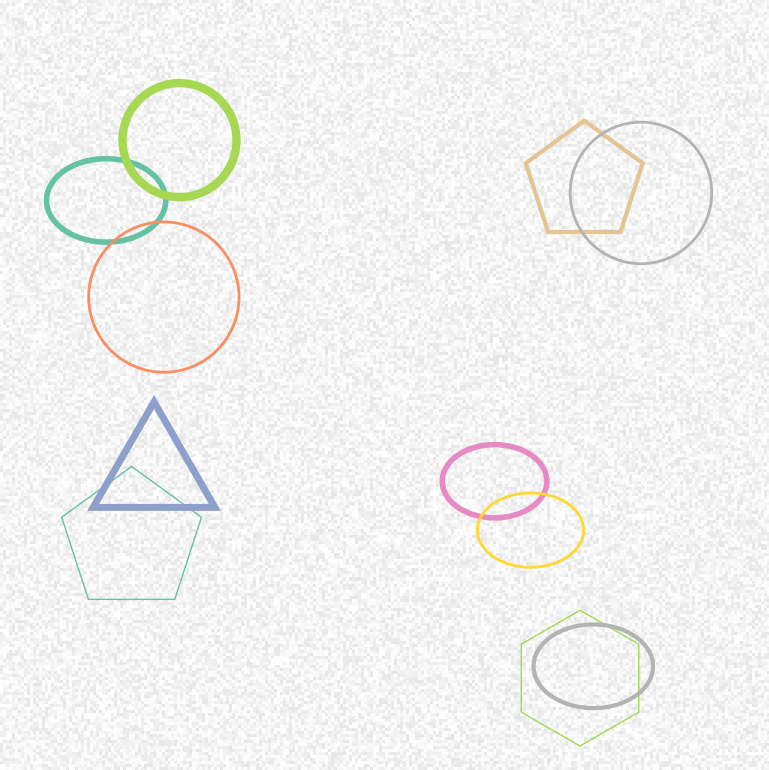[{"shape": "pentagon", "thickness": 0.5, "radius": 0.48, "center": [0.171, 0.299]}, {"shape": "oval", "thickness": 2, "radius": 0.39, "center": [0.138, 0.74]}, {"shape": "circle", "thickness": 1, "radius": 0.49, "center": [0.213, 0.614]}, {"shape": "triangle", "thickness": 2.5, "radius": 0.46, "center": [0.2, 0.387]}, {"shape": "oval", "thickness": 2, "radius": 0.34, "center": [0.642, 0.375]}, {"shape": "circle", "thickness": 3, "radius": 0.37, "center": [0.233, 0.818]}, {"shape": "hexagon", "thickness": 0.5, "radius": 0.44, "center": [0.753, 0.119]}, {"shape": "oval", "thickness": 1, "radius": 0.34, "center": [0.689, 0.312]}, {"shape": "pentagon", "thickness": 1.5, "radius": 0.4, "center": [0.759, 0.763]}, {"shape": "circle", "thickness": 1, "radius": 0.46, "center": [0.832, 0.749]}, {"shape": "oval", "thickness": 1.5, "radius": 0.39, "center": [0.771, 0.135]}]